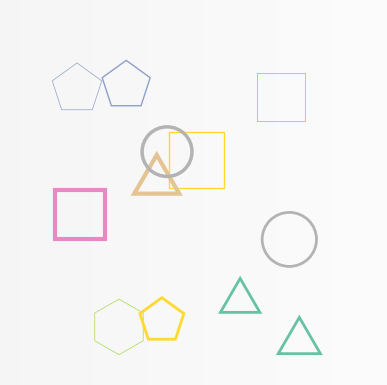[{"shape": "triangle", "thickness": 2, "radius": 0.29, "center": [0.62, 0.218]}, {"shape": "triangle", "thickness": 2, "radius": 0.31, "center": [0.772, 0.113]}, {"shape": "square", "thickness": 0.5, "radius": 0.31, "center": [0.725, 0.748]}, {"shape": "pentagon", "thickness": 0.5, "radius": 0.34, "center": [0.199, 0.769]}, {"shape": "pentagon", "thickness": 1, "radius": 0.33, "center": [0.326, 0.778]}, {"shape": "square", "thickness": 3, "radius": 0.32, "center": [0.207, 0.442]}, {"shape": "hexagon", "thickness": 0.5, "radius": 0.36, "center": [0.307, 0.151]}, {"shape": "pentagon", "thickness": 2, "radius": 0.3, "center": [0.418, 0.167]}, {"shape": "square", "thickness": 1, "radius": 0.36, "center": [0.507, 0.585]}, {"shape": "triangle", "thickness": 3, "radius": 0.34, "center": [0.404, 0.531]}, {"shape": "circle", "thickness": 2, "radius": 0.35, "center": [0.747, 0.378]}, {"shape": "circle", "thickness": 2.5, "radius": 0.32, "center": [0.431, 0.606]}]